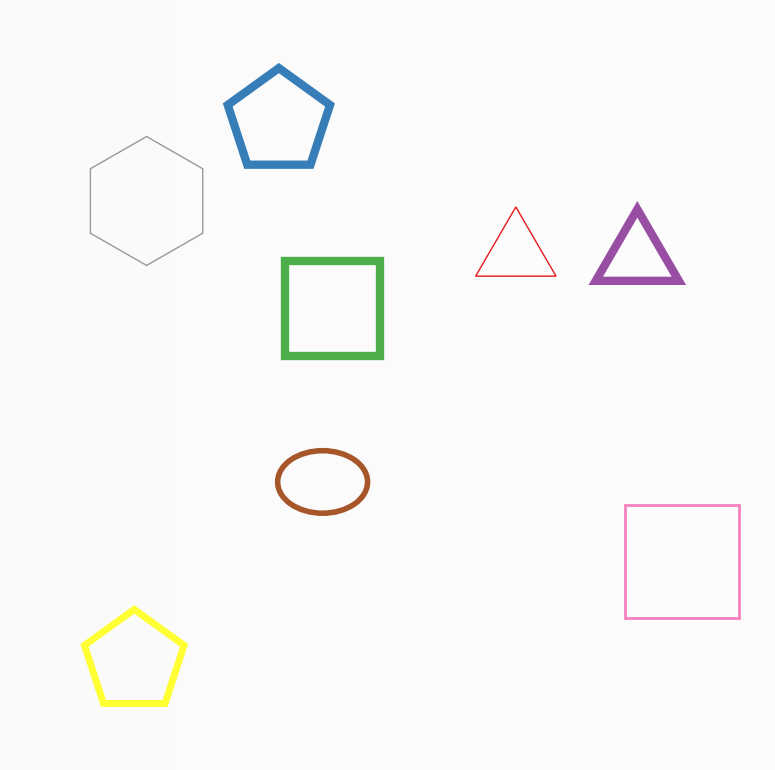[{"shape": "triangle", "thickness": 0.5, "radius": 0.3, "center": [0.666, 0.671]}, {"shape": "pentagon", "thickness": 3, "radius": 0.35, "center": [0.36, 0.842]}, {"shape": "square", "thickness": 3, "radius": 0.31, "center": [0.43, 0.599]}, {"shape": "triangle", "thickness": 3, "radius": 0.31, "center": [0.822, 0.666]}, {"shape": "pentagon", "thickness": 2.5, "radius": 0.34, "center": [0.173, 0.141]}, {"shape": "oval", "thickness": 2, "radius": 0.29, "center": [0.416, 0.374]}, {"shape": "square", "thickness": 1, "radius": 0.37, "center": [0.881, 0.271]}, {"shape": "hexagon", "thickness": 0.5, "radius": 0.42, "center": [0.189, 0.739]}]